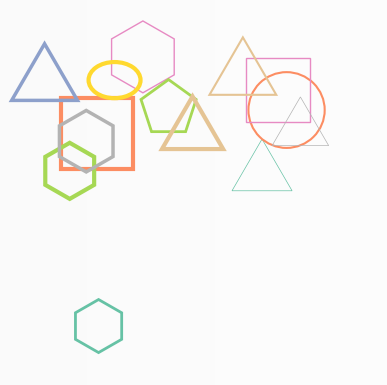[{"shape": "hexagon", "thickness": 2, "radius": 0.34, "center": [0.254, 0.153]}, {"shape": "triangle", "thickness": 0.5, "radius": 0.45, "center": [0.676, 0.549]}, {"shape": "square", "thickness": 3, "radius": 0.46, "center": [0.251, 0.654]}, {"shape": "circle", "thickness": 1.5, "radius": 0.49, "center": [0.74, 0.714]}, {"shape": "triangle", "thickness": 2.5, "radius": 0.49, "center": [0.115, 0.788]}, {"shape": "square", "thickness": 1, "radius": 0.42, "center": [0.717, 0.766]}, {"shape": "hexagon", "thickness": 1, "radius": 0.47, "center": [0.369, 0.852]}, {"shape": "hexagon", "thickness": 3, "radius": 0.36, "center": [0.18, 0.556]}, {"shape": "pentagon", "thickness": 2, "radius": 0.37, "center": [0.435, 0.719]}, {"shape": "oval", "thickness": 3, "radius": 0.34, "center": [0.296, 0.792]}, {"shape": "triangle", "thickness": 1.5, "radius": 0.5, "center": [0.627, 0.803]}, {"shape": "triangle", "thickness": 3, "radius": 0.46, "center": [0.497, 0.658]}, {"shape": "hexagon", "thickness": 2.5, "radius": 0.4, "center": [0.223, 0.633]}, {"shape": "triangle", "thickness": 0.5, "radius": 0.42, "center": [0.775, 0.664]}]